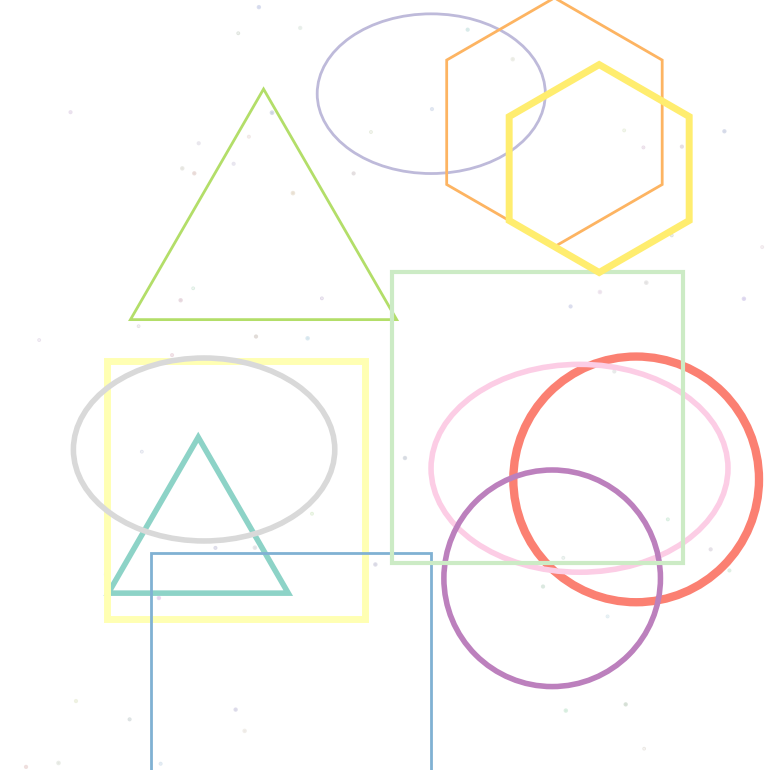[{"shape": "triangle", "thickness": 2, "radius": 0.67, "center": [0.257, 0.297]}, {"shape": "square", "thickness": 2.5, "radius": 0.84, "center": [0.307, 0.363]}, {"shape": "oval", "thickness": 1, "radius": 0.74, "center": [0.56, 0.878]}, {"shape": "circle", "thickness": 3, "radius": 0.8, "center": [0.826, 0.377]}, {"shape": "square", "thickness": 1, "radius": 0.91, "center": [0.378, 0.101]}, {"shape": "hexagon", "thickness": 1, "radius": 0.81, "center": [0.72, 0.841]}, {"shape": "triangle", "thickness": 1, "radius": 1.0, "center": [0.342, 0.685]}, {"shape": "oval", "thickness": 2, "radius": 0.96, "center": [0.753, 0.392]}, {"shape": "oval", "thickness": 2, "radius": 0.85, "center": [0.265, 0.416]}, {"shape": "circle", "thickness": 2, "radius": 0.7, "center": [0.717, 0.249]}, {"shape": "square", "thickness": 1.5, "radius": 0.94, "center": [0.698, 0.458]}, {"shape": "hexagon", "thickness": 2.5, "radius": 0.67, "center": [0.778, 0.781]}]